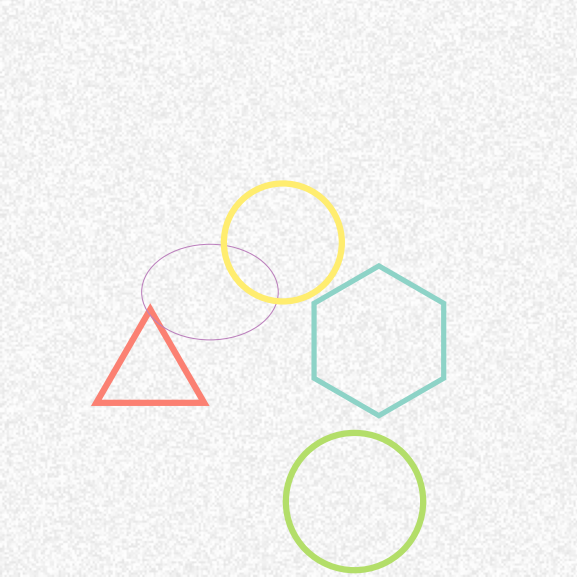[{"shape": "hexagon", "thickness": 2.5, "radius": 0.65, "center": [0.656, 0.409]}, {"shape": "triangle", "thickness": 3, "radius": 0.54, "center": [0.26, 0.356]}, {"shape": "circle", "thickness": 3, "radius": 0.59, "center": [0.614, 0.131]}, {"shape": "oval", "thickness": 0.5, "radius": 0.59, "center": [0.364, 0.493]}, {"shape": "circle", "thickness": 3, "radius": 0.51, "center": [0.49, 0.579]}]